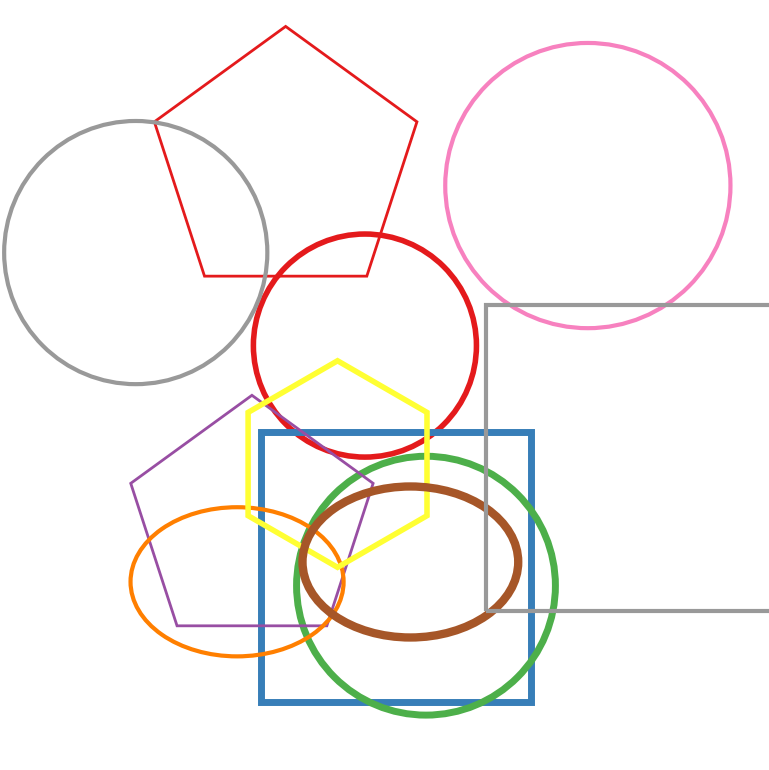[{"shape": "circle", "thickness": 2, "radius": 0.72, "center": [0.474, 0.551]}, {"shape": "pentagon", "thickness": 1, "radius": 0.9, "center": [0.371, 0.786]}, {"shape": "square", "thickness": 2.5, "radius": 0.88, "center": [0.514, 0.264]}, {"shape": "circle", "thickness": 2.5, "radius": 0.84, "center": [0.553, 0.239]}, {"shape": "pentagon", "thickness": 1, "radius": 0.83, "center": [0.327, 0.321]}, {"shape": "oval", "thickness": 1.5, "radius": 0.69, "center": [0.308, 0.244]}, {"shape": "hexagon", "thickness": 2, "radius": 0.67, "center": [0.438, 0.397]}, {"shape": "oval", "thickness": 3, "radius": 0.7, "center": [0.533, 0.27]}, {"shape": "circle", "thickness": 1.5, "radius": 0.93, "center": [0.763, 0.759]}, {"shape": "circle", "thickness": 1.5, "radius": 0.85, "center": [0.176, 0.672]}, {"shape": "square", "thickness": 1.5, "radius": 0.99, "center": [0.83, 0.405]}]